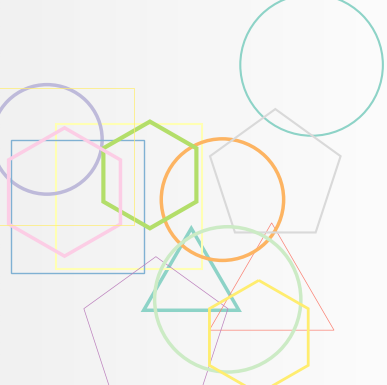[{"shape": "circle", "thickness": 1.5, "radius": 0.92, "center": [0.804, 0.831]}, {"shape": "triangle", "thickness": 2.5, "radius": 0.71, "center": [0.494, 0.265]}, {"shape": "square", "thickness": 1.5, "radius": 0.94, "center": [0.334, 0.489]}, {"shape": "circle", "thickness": 2.5, "radius": 0.71, "center": [0.121, 0.638]}, {"shape": "triangle", "thickness": 0.5, "radius": 0.93, "center": [0.701, 0.235]}, {"shape": "square", "thickness": 1, "radius": 0.86, "center": [0.2, 0.464]}, {"shape": "circle", "thickness": 2.5, "radius": 0.79, "center": [0.574, 0.481]}, {"shape": "hexagon", "thickness": 3, "radius": 0.69, "center": [0.387, 0.546]}, {"shape": "hexagon", "thickness": 2.5, "radius": 0.83, "center": [0.167, 0.501]}, {"shape": "pentagon", "thickness": 1.5, "radius": 0.89, "center": [0.71, 0.54]}, {"shape": "pentagon", "thickness": 0.5, "radius": 0.98, "center": [0.402, 0.138]}, {"shape": "circle", "thickness": 2.5, "radius": 0.94, "center": [0.588, 0.222]}, {"shape": "hexagon", "thickness": 2, "radius": 0.74, "center": [0.668, 0.125]}, {"shape": "square", "thickness": 0.5, "radius": 0.89, "center": [0.169, 0.593]}]